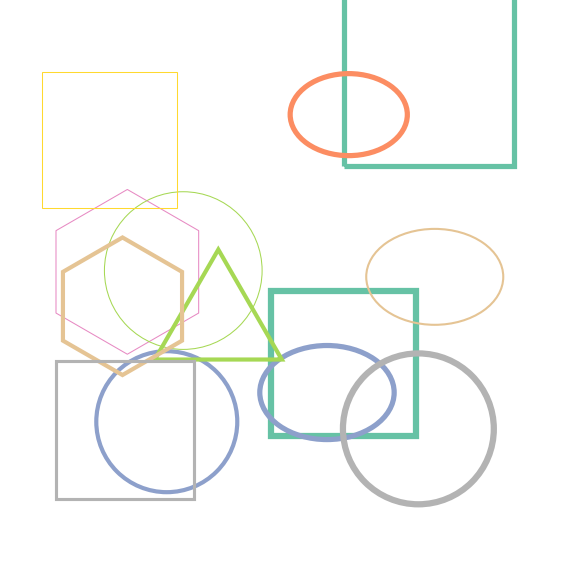[{"shape": "square", "thickness": 3, "radius": 0.63, "center": [0.595, 0.37]}, {"shape": "square", "thickness": 2.5, "radius": 0.74, "center": [0.742, 0.859]}, {"shape": "oval", "thickness": 2.5, "radius": 0.51, "center": [0.604, 0.801]}, {"shape": "circle", "thickness": 2, "radius": 0.61, "center": [0.289, 0.269]}, {"shape": "oval", "thickness": 2.5, "radius": 0.58, "center": [0.566, 0.319]}, {"shape": "hexagon", "thickness": 0.5, "radius": 0.71, "center": [0.22, 0.528]}, {"shape": "triangle", "thickness": 2, "radius": 0.63, "center": [0.378, 0.44]}, {"shape": "circle", "thickness": 0.5, "radius": 0.68, "center": [0.317, 0.531]}, {"shape": "square", "thickness": 0.5, "radius": 0.59, "center": [0.189, 0.757]}, {"shape": "oval", "thickness": 1, "radius": 0.59, "center": [0.753, 0.52]}, {"shape": "hexagon", "thickness": 2, "radius": 0.6, "center": [0.212, 0.469]}, {"shape": "circle", "thickness": 3, "radius": 0.65, "center": [0.724, 0.257]}, {"shape": "square", "thickness": 1.5, "radius": 0.6, "center": [0.216, 0.255]}]